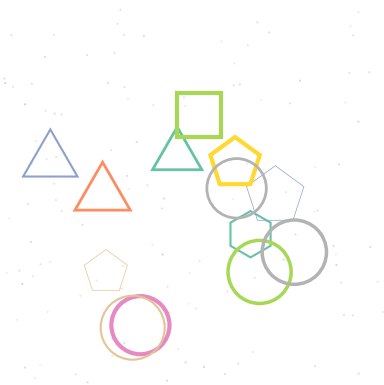[{"shape": "triangle", "thickness": 2, "radius": 0.37, "center": [0.46, 0.596]}, {"shape": "hexagon", "thickness": 1.5, "radius": 0.3, "center": [0.651, 0.392]}, {"shape": "triangle", "thickness": 2, "radius": 0.42, "center": [0.267, 0.496]}, {"shape": "pentagon", "thickness": 0.5, "radius": 0.39, "center": [0.715, 0.491]}, {"shape": "triangle", "thickness": 1.5, "radius": 0.41, "center": [0.131, 0.582]}, {"shape": "circle", "thickness": 3, "radius": 0.38, "center": [0.365, 0.155]}, {"shape": "square", "thickness": 3, "radius": 0.29, "center": [0.517, 0.701]}, {"shape": "circle", "thickness": 2.5, "radius": 0.41, "center": [0.674, 0.294]}, {"shape": "pentagon", "thickness": 3, "radius": 0.34, "center": [0.611, 0.576]}, {"shape": "circle", "thickness": 1.5, "radius": 0.42, "center": [0.345, 0.149]}, {"shape": "pentagon", "thickness": 0.5, "radius": 0.29, "center": [0.275, 0.293]}, {"shape": "circle", "thickness": 2.5, "radius": 0.42, "center": [0.765, 0.345]}, {"shape": "circle", "thickness": 2, "radius": 0.39, "center": [0.615, 0.511]}]